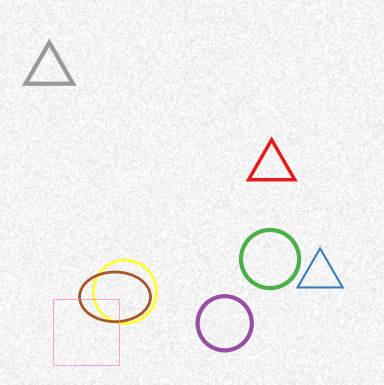[{"shape": "triangle", "thickness": 2.5, "radius": 0.35, "center": [0.706, 0.568]}, {"shape": "triangle", "thickness": 1.5, "radius": 0.34, "center": [0.831, 0.287]}, {"shape": "circle", "thickness": 3, "radius": 0.38, "center": [0.701, 0.327]}, {"shape": "circle", "thickness": 3, "radius": 0.35, "center": [0.584, 0.16]}, {"shape": "circle", "thickness": 2, "radius": 0.41, "center": [0.324, 0.242]}, {"shape": "oval", "thickness": 2, "radius": 0.46, "center": [0.299, 0.229]}, {"shape": "square", "thickness": 0.5, "radius": 0.43, "center": [0.223, 0.138]}, {"shape": "triangle", "thickness": 3, "radius": 0.36, "center": [0.128, 0.818]}]